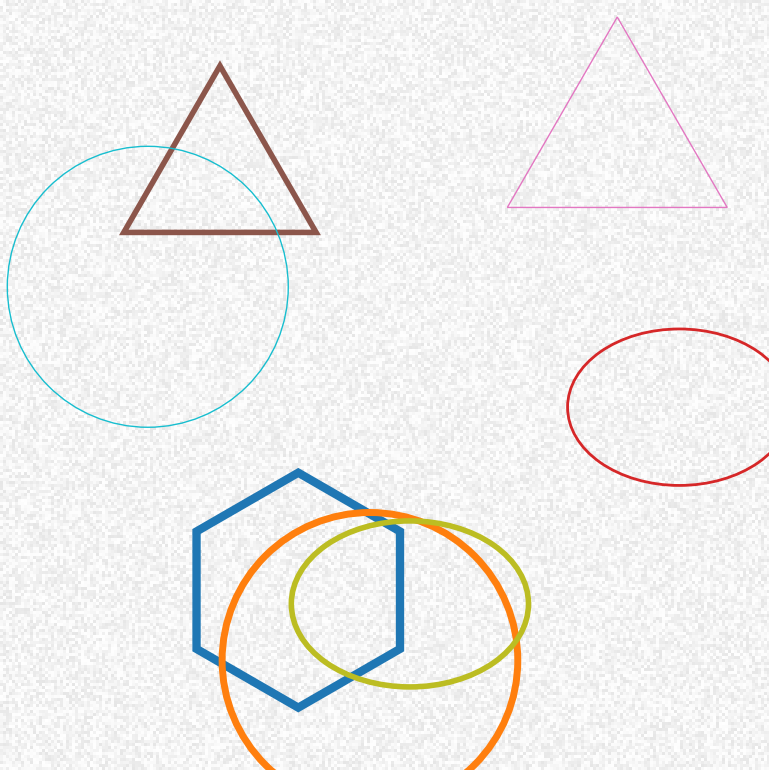[{"shape": "hexagon", "thickness": 3, "radius": 0.76, "center": [0.387, 0.234]}, {"shape": "circle", "thickness": 2.5, "radius": 0.96, "center": [0.48, 0.142]}, {"shape": "oval", "thickness": 1, "radius": 0.73, "center": [0.882, 0.471]}, {"shape": "triangle", "thickness": 2, "radius": 0.72, "center": [0.286, 0.77]}, {"shape": "triangle", "thickness": 0.5, "radius": 0.82, "center": [0.802, 0.813]}, {"shape": "oval", "thickness": 2, "radius": 0.77, "center": [0.532, 0.216]}, {"shape": "circle", "thickness": 0.5, "radius": 0.91, "center": [0.192, 0.628]}]